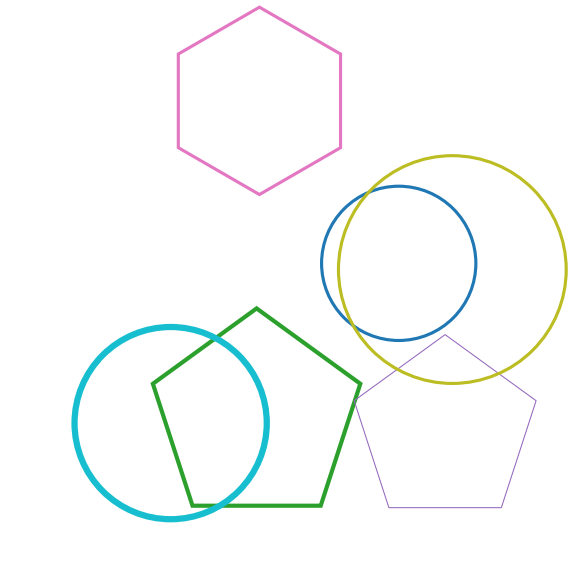[{"shape": "circle", "thickness": 1.5, "radius": 0.67, "center": [0.69, 0.543]}, {"shape": "pentagon", "thickness": 2, "radius": 0.94, "center": [0.444, 0.276]}, {"shape": "pentagon", "thickness": 0.5, "radius": 0.83, "center": [0.771, 0.254]}, {"shape": "hexagon", "thickness": 1.5, "radius": 0.81, "center": [0.449, 0.825]}, {"shape": "circle", "thickness": 1.5, "radius": 0.99, "center": [0.783, 0.532]}, {"shape": "circle", "thickness": 3, "radius": 0.83, "center": [0.296, 0.266]}]